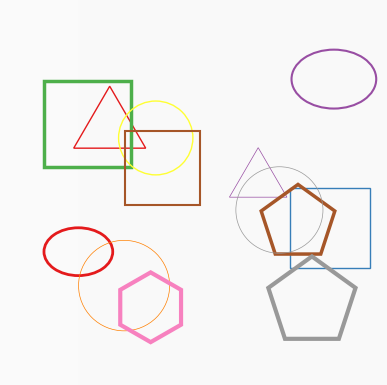[{"shape": "triangle", "thickness": 1, "radius": 0.54, "center": [0.283, 0.669]}, {"shape": "oval", "thickness": 2, "radius": 0.44, "center": [0.202, 0.346]}, {"shape": "square", "thickness": 1, "radius": 0.52, "center": [0.852, 0.408]}, {"shape": "square", "thickness": 2.5, "radius": 0.56, "center": [0.225, 0.678]}, {"shape": "oval", "thickness": 1.5, "radius": 0.55, "center": [0.862, 0.795]}, {"shape": "triangle", "thickness": 0.5, "radius": 0.43, "center": [0.666, 0.531]}, {"shape": "circle", "thickness": 0.5, "radius": 0.59, "center": [0.32, 0.258]}, {"shape": "circle", "thickness": 1, "radius": 0.48, "center": [0.402, 0.642]}, {"shape": "square", "thickness": 1.5, "radius": 0.48, "center": [0.42, 0.564]}, {"shape": "pentagon", "thickness": 2.5, "radius": 0.5, "center": [0.769, 0.421]}, {"shape": "hexagon", "thickness": 3, "radius": 0.45, "center": [0.389, 0.202]}, {"shape": "pentagon", "thickness": 3, "radius": 0.59, "center": [0.805, 0.216]}, {"shape": "circle", "thickness": 0.5, "radius": 0.56, "center": [0.721, 0.455]}]